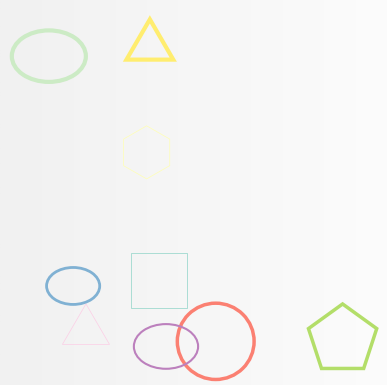[{"shape": "square", "thickness": 0.5, "radius": 0.36, "center": [0.41, 0.271]}, {"shape": "hexagon", "thickness": 0.5, "radius": 0.34, "center": [0.378, 0.604]}, {"shape": "circle", "thickness": 2.5, "radius": 0.5, "center": [0.557, 0.113]}, {"shape": "oval", "thickness": 2, "radius": 0.34, "center": [0.189, 0.257]}, {"shape": "pentagon", "thickness": 2.5, "radius": 0.46, "center": [0.884, 0.118]}, {"shape": "triangle", "thickness": 0.5, "radius": 0.35, "center": [0.222, 0.14]}, {"shape": "oval", "thickness": 1.5, "radius": 0.41, "center": [0.428, 0.1]}, {"shape": "oval", "thickness": 3, "radius": 0.48, "center": [0.126, 0.854]}, {"shape": "triangle", "thickness": 3, "radius": 0.35, "center": [0.387, 0.88]}]